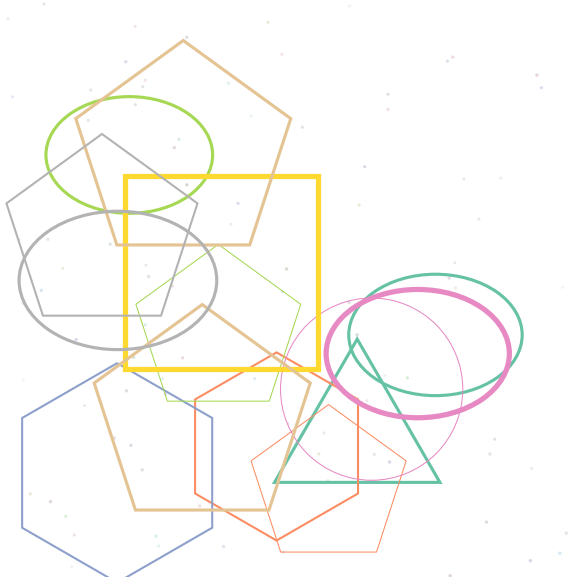[{"shape": "oval", "thickness": 1.5, "radius": 0.75, "center": [0.754, 0.419]}, {"shape": "triangle", "thickness": 1.5, "radius": 0.83, "center": [0.619, 0.247]}, {"shape": "pentagon", "thickness": 0.5, "radius": 0.71, "center": [0.569, 0.157]}, {"shape": "hexagon", "thickness": 1, "radius": 0.81, "center": [0.479, 0.226]}, {"shape": "hexagon", "thickness": 1, "radius": 0.95, "center": [0.203, 0.18]}, {"shape": "circle", "thickness": 0.5, "radius": 0.79, "center": [0.644, 0.325]}, {"shape": "oval", "thickness": 2.5, "radius": 0.79, "center": [0.723, 0.387]}, {"shape": "pentagon", "thickness": 0.5, "radius": 0.75, "center": [0.378, 0.426]}, {"shape": "oval", "thickness": 1.5, "radius": 0.72, "center": [0.224, 0.731]}, {"shape": "square", "thickness": 2.5, "radius": 0.84, "center": [0.383, 0.527]}, {"shape": "pentagon", "thickness": 1.5, "radius": 0.98, "center": [0.35, 0.275]}, {"shape": "pentagon", "thickness": 1.5, "radius": 0.98, "center": [0.317, 0.733]}, {"shape": "oval", "thickness": 1.5, "radius": 0.86, "center": [0.204, 0.514]}, {"shape": "pentagon", "thickness": 1, "radius": 0.87, "center": [0.177, 0.593]}]